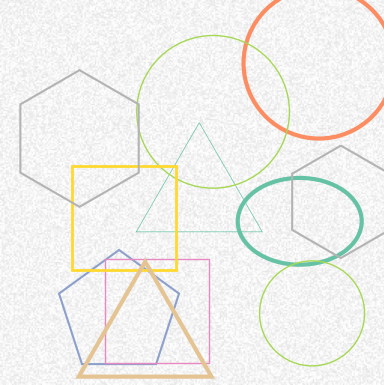[{"shape": "triangle", "thickness": 0.5, "radius": 0.95, "center": [0.518, 0.492]}, {"shape": "oval", "thickness": 3, "radius": 0.81, "center": [0.778, 0.425]}, {"shape": "circle", "thickness": 3, "radius": 0.98, "center": [0.828, 0.836]}, {"shape": "pentagon", "thickness": 1.5, "radius": 0.82, "center": [0.309, 0.187]}, {"shape": "square", "thickness": 1, "radius": 0.68, "center": [0.408, 0.193]}, {"shape": "circle", "thickness": 1, "radius": 0.68, "center": [0.811, 0.186]}, {"shape": "circle", "thickness": 1, "radius": 0.99, "center": [0.554, 0.71]}, {"shape": "square", "thickness": 2, "radius": 0.67, "center": [0.322, 0.433]}, {"shape": "triangle", "thickness": 3, "radius": 1.0, "center": [0.377, 0.121]}, {"shape": "hexagon", "thickness": 1.5, "radius": 0.89, "center": [0.207, 0.64]}, {"shape": "hexagon", "thickness": 1.5, "radius": 0.73, "center": [0.885, 0.476]}]